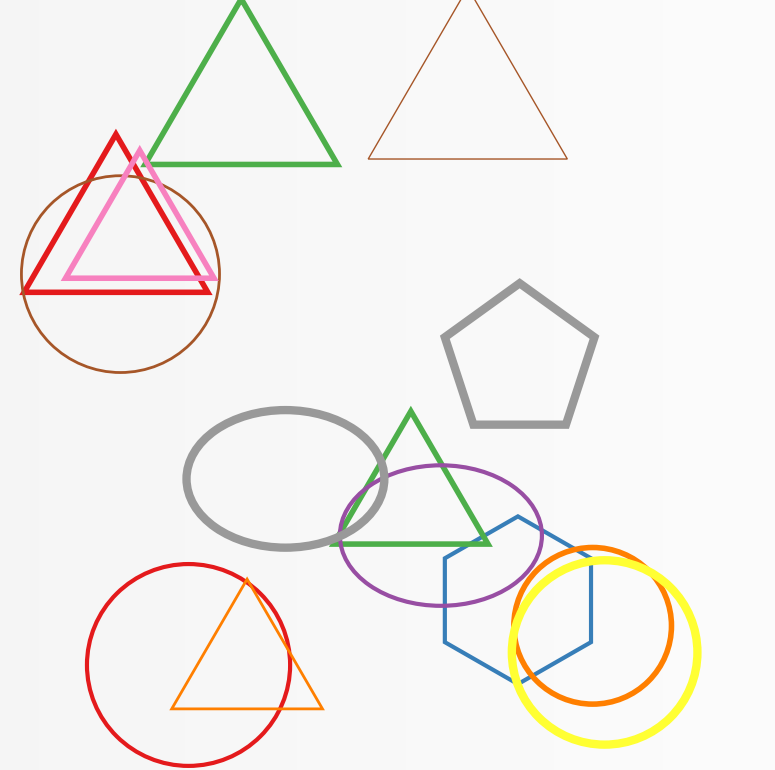[{"shape": "circle", "thickness": 1.5, "radius": 0.66, "center": [0.243, 0.136]}, {"shape": "triangle", "thickness": 2, "radius": 0.68, "center": [0.15, 0.689]}, {"shape": "hexagon", "thickness": 1.5, "radius": 0.54, "center": [0.668, 0.22]}, {"shape": "triangle", "thickness": 2, "radius": 0.57, "center": [0.53, 0.351]}, {"shape": "triangle", "thickness": 2, "radius": 0.72, "center": [0.311, 0.858]}, {"shape": "oval", "thickness": 1.5, "radius": 0.65, "center": [0.569, 0.304]}, {"shape": "triangle", "thickness": 1, "radius": 0.56, "center": [0.319, 0.136]}, {"shape": "circle", "thickness": 2, "radius": 0.51, "center": [0.765, 0.187]}, {"shape": "circle", "thickness": 3, "radius": 0.6, "center": [0.78, 0.153]}, {"shape": "triangle", "thickness": 0.5, "radius": 0.74, "center": [0.604, 0.868]}, {"shape": "circle", "thickness": 1, "radius": 0.64, "center": [0.155, 0.644]}, {"shape": "triangle", "thickness": 2, "radius": 0.55, "center": [0.18, 0.694]}, {"shape": "pentagon", "thickness": 3, "radius": 0.51, "center": [0.671, 0.531]}, {"shape": "oval", "thickness": 3, "radius": 0.64, "center": [0.368, 0.378]}]